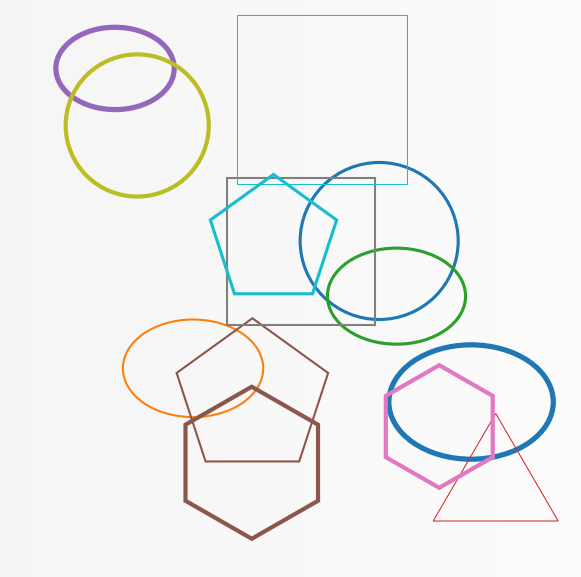[{"shape": "circle", "thickness": 1.5, "radius": 0.68, "center": [0.652, 0.582]}, {"shape": "oval", "thickness": 2.5, "radius": 0.71, "center": [0.81, 0.303]}, {"shape": "oval", "thickness": 1, "radius": 0.6, "center": [0.332, 0.361]}, {"shape": "oval", "thickness": 1.5, "radius": 0.59, "center": [0.682, 0.486]}, {"shape": "triangle", "thickness": 0.5, "radius": 0.62, "center": [0.853, 0.159]}, {"shape": "oval", "thickness": 2.5, "radius": 0.51, "center": [0.198, 0.881]}, {"shape": "hexagon", "thickness": 2, "radius": 0.66, "center": [0.433, 0.198]}, {"shape": "pentagon", "thickness": 1, "radius": 0.69, "center": [0.434, 0.311]}, {"shape": "hexagon", "thickness": 2, "radius": 0.53, "center": [0.756, 0.261]}, {"shape": "square", "thickness": 1, "radius": 0.64, "center": [0.518, 0.564]}, {"shape": "circle", "thickness": 2, "radius": 0.62, "center": [0.236, 0.782]}, {"shape": "pentagon", "thickness": 1.5, "radius": 0.57, "center": [0.471, 0.583]}, {"shape": "square", "thickness": 0.5, "radius": 0.73, "center": [0.554, 0.827]}]